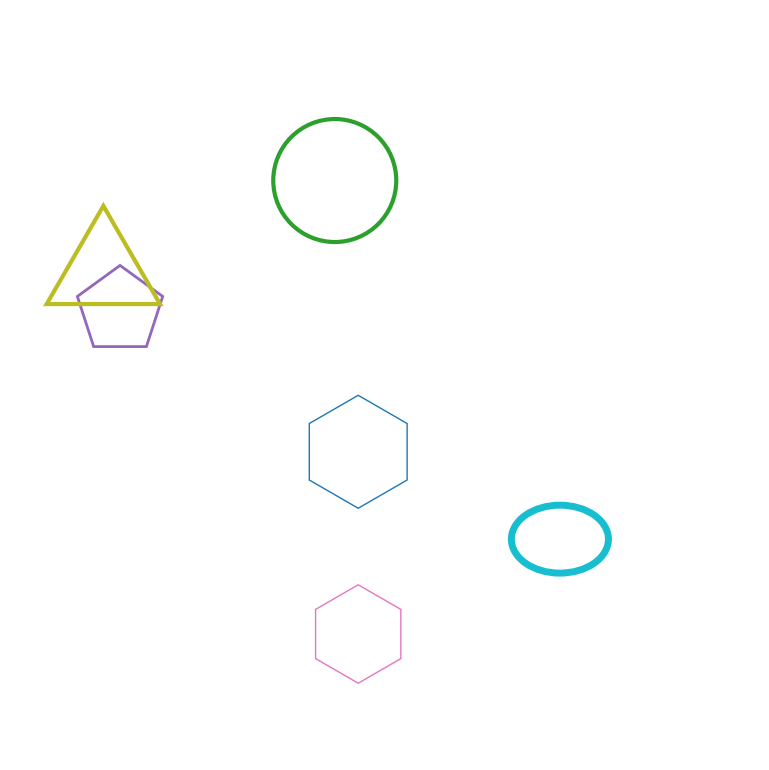[{"shape": "hexagon", "thickness": 0.5, "radius": 0.37, "center": [0.465, 0.413]}, {"shape": "circle", "thickness": 1.5, "radius": 0.4, "center": [0.435, 0.766]}, {"shape": "pentagon", "thickness": 1, "radius": 0.29, "center": [0.156, 0.597]}, {"shape": "hexagon", "thickness": 0.5, "radius": 0.32, "center": [0.465, 0.177]}, {"shape": "triangle", "thickness": 1.5, "radius": 0.43, "center": [0.134, 0.648]}, {"shape": "oval", "thickness": 2.5, "radius": 0.32, "center": [0.727, 0.3]}]